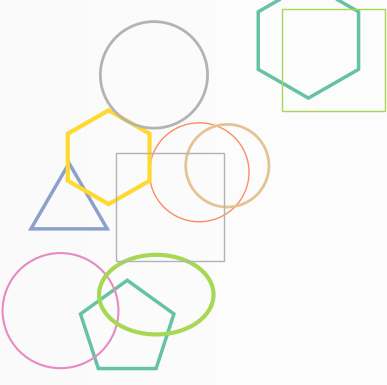[{"shape": "hexagon", "thickness": 2.5, "radius": 0.75, "center": [0.796, 0.895]}, {"shape": "pentagon", "thickness": 2.5, "radius": 0.63, "center": [0.328, 0.145]}, {"shape": "circle", "thickness": 1, "radius": 0.64, "center": [0.514, 0.552]}, {"shape": "triangle", "thickness": 2.5, "radius": 0.57, "center": [0.178, 0.462]}, {"shape": "circle", "thickness": 1.5, "radius": 0.75, "center": [0.156, 0.193]}, {"shape": "square", "thickness": 1, "radius": 0.66, "center": [0.861, 0.844]}, {"shape": "oval", "thickness": 3, "radius": 0.74, "center": [0.403, 0.235]}, {"shape": "hexagon", "thickness": 3, "radius": 0.61, "center": [0.28, 0.592]}, {"shape": "circle", "thickness": 2, "radius": 0.54, "center": [0.587, 0.57]}, {"shape": "square", "thickness": 1, "radius": 0.7, "center": [0.439, 0.463]}, {"shape": "circle", "thickness": 2, "radius": 0.69, "center": [0.397, 0.805]}]